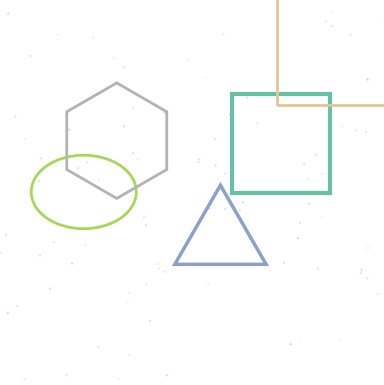[{"shape": "square", "thickness": 3, "radius": 0.64, "center": [0.73, 0.627]}, {"shape": "triangle", "thickness": 2.5, "radius": 0.68, "center": [0.573, 0.382]}, {"shape": "oval", "thickness": 2, "radius": 0.68, "center": [0.218, 0.501]}, {"shape": "square", "thickness": 2, "radius": 0.7, "center": [0.861, 0.868]}, {"shape": "hexagon", "thickness": 2, "radius": 0.75, "center": [0.303, 0.635]}]